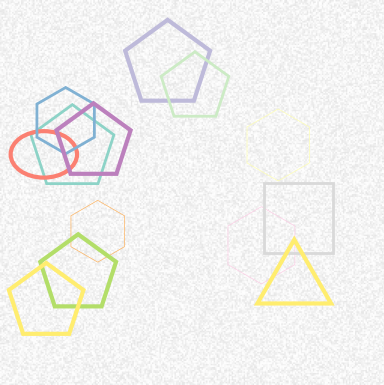[{"shape": "pentagon", "thickness": 2, "radius": 0.57, "center": [0.188, 0.615]}, {"shape": "hexagon", "thickness": 0.5, "radius": 0.47, "center": [0.723, 0.623]}, {"shape": "pentagon", "thickness": 3, "radius": 0.58, "center": [0.435, 0.832]}, {"shape": "oval", "thickness": 3, "radius": 0.43, "center": [0.114, 0.599]}, {"shape": "hexagon", "thickness": 2, "radius": 0.43, "center": [0.171, 0.687]}, {"shape": "hexagon", "thickness": 0.5, "radius": 0.4, "center": [0.254, 0.399]}, {"shape": "pentagon", "thickness": 3, "radius": 0.52, "center": [0.203, 0.288]}, {"shape": "hexagon", "thickness": 0.5, "radius": 0.5, "center": [0.679, 0.363]}, {"shape": "square", "thickness": 2, "radius": 0.45, "center": [0.776, 0.434]}, {"shape": "pentagon", "thickness": 3, "radius": 0.51, "center": [0.243, 0.63]}, {"shape": "pentagon", "thickness": 2, "radius": 0.46, "center": [0.506, 0.773]}, {"shape": "pentagon", "thickness": 3, "radius": 0.51, "center": [0.12, 0.215]}, {"shape": "triangle", "thickness": 3, "radius": 0.55, "center": [0.764, 0.267]}]